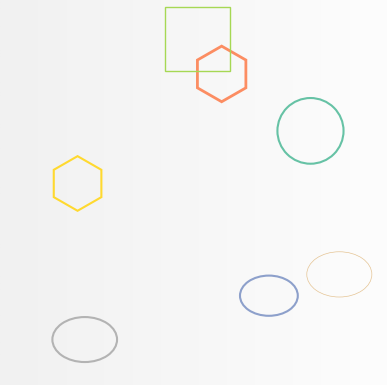[{"shape": "circle", "thickness": 1.5, "radius": 0.43, "center": [0.801, 0.66]}, {"shape": "hexagon", "thickness": 2, "radius": 0.36, "center": [0.572, 0.808]}, {"shape": "oval", "thickness": 1.5, "radius": 0.37, "center": [0.694, 0.232]}, {"shape": "square", "thickness": 1, "radius": 0.42, "center": [0.51, 0.899]}, {"shape": "hexagon", "thickness": 1.5, "radius": 0.35, "center": [0.2, 0.523]}, {"shape": "oval", "thickness": 0.5, "radius": 0.42, "center": [0.876, 0.287]}, {"shape": "oval", "thickness": 1.5, "radius": 0.42, "center": [0.219, 0.118]}]